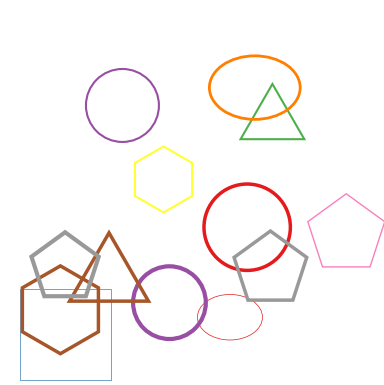[{"shape": "circle", "thickness": 2.5, "radius": 0.56, "center": [0.642, 0.41]}, {"shape": "oval", "thickness": 0.5, "radius": 0.42, "center": [0.597, 0.176]}, {"shape": "square", "thickness": 0.5, "radius": 0.59, "center": [0.169, 0.13]}, {"shape": "triangle", "thickness": 1.5, "radius": 0.48, "center": [0.708, 0.686]}, {"shape": "circle", "thickness": 1.5, "radius": 0.47, "center": [0.318, 0.726]}, {"shape": "circle", "thickness": 3, "radius": 0.47, "center": [0.44, 0.214]}, {"shape": "oval", "thickness": 2, "radius": 0.59, "center": [0.662, 0.772]}, {"shape": "hexagon", "thickness": 1.5, "radius": 0.43, "center": [0.425, 0.534]}, {"shape": "triangle", "thickness": 2.5, "radius": 0.59, "center": [0.283, 0.277]}, {"shape": "hexagon", "thickness": 2.5, "radius": 0.57, "center": [0.157, 0.195]}, {"shape": "pentagon", "thickness": 1, "radius": 0.52, "center": [0.899, 0.392]}, {"shape": "pentagon", "thickness": 3, "radius": 0.46, "center": [0.169, 0.305]}, {"shape": "pentagon", "thickness": 2.5, "radius": 0.5, "center": [0.702, 0.301]}]